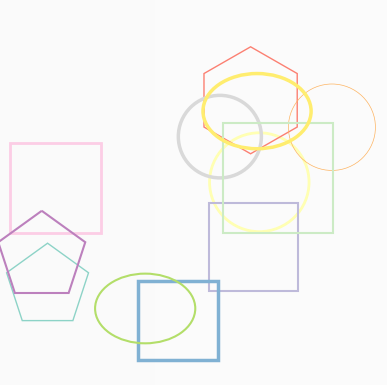[{"shape": "pentagon", "thickness": 1, "radius": 0.56, "center": [0.123, 0.257]}, {"shape": "circle", "thickness": 2, "radius": 0.64, "center": [0.669, 0.527]}, {"shape": "square", "thickness": 1.5, "radius": 0.57, "center": [0.653, 0.359]}, {"shape": "hexagon", "thickness": 1, "radius": 0.69, "center": [0.647, 0.74]}, {"shape": "square", "thickness": 2.5, "radius": 0.52, "center": [0.46, 0.167]}, {"shape": "circle", "thickness": 0.5, "radius": 0.56, "center": [0.857, 0.67]}, {"shape": "oval", "thickness": 1.5, "radius": 0.65, "center": [0.375, 0.199]}, {"shape": "square", "thickness": 2, "radius": 0.59, "center": [0.144, 0.512]}, {"shape": "circle", "thickness": 2.5, "radius": 0.54, "center": [0.567, 0.645]}, {"shape": "pentagon", "thickness": 1.5, "radius": 0.59, "center": [0.108, 0.334]}, {"shape": "square", "thickness": 1.5, "radius": 0.71, "center": [0.717, 0.538]}, {"shape": "oval", "thickness": 2.5, "radius": 0.7, "center": [0.663, 0.711]}]